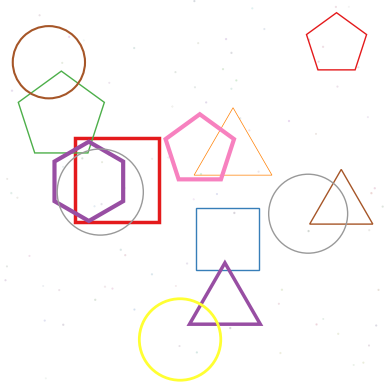[{"shape": "square", "thickness": 2.5, "radius": 0.55, "center": [0.303, 0.533]}, {"shape": "pentagon", "thickness": 1, "radius": 0.41, "center": [0.874, 0.885]}, {"shape": "square", "thickness": 1, "radius": 0.41, "center": [0.592, 0.379]}, {"shape": "pentagon", "thickness": 1, "radius": 0.59, "center": [0.159, 0.698]}, {"shape": "hexagon", "thickness": 3, "radius": 0.51, "center": [0.231, 0.529]}, {"shape": "triangle", "thickness": 2.5, "radius": 0.53, "center": [0.584, 0.211]}, {"shape": "triangle", "thickness": 0.5, "radius": 0.58, "center": [0.605, 0.603]}, {"shape": "circle", "thickness": 2, "radius": 0.53, "center": [0.468, 0.118]}, {"shape": "circle", "thickness": 1.5, "radius": 0.47, "center": [0.127, 0.838]}, {"shape": "triangle", "thickness": 1, "radius": 0.47, "center": [0.886, 0.465]}, {"shape": "pentagon", "thickness": 3, "radius": 0.47, "center": [0.519, 0.61]}, {"shape": "circle", "thickness": 1, "radius": 0.56, "center": [0.26, 0.501]}, {"shape": "circle", "thickness": 1, "radius": 0.51, "center": [0.8, 0.445]}]